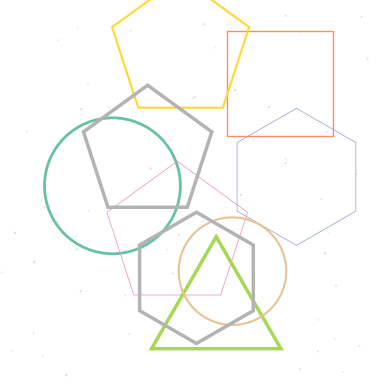[{"shape": "circle", "thickness": 2, "radius": 0.88, "center": [0.292, 0.517]}, {"shape": "square", "thickness": 1, "radius": 0.69, "center": [0.727, 0.783]}, {"shape": "hexagon", "thickness": 0.5, "radius": 0.89, "center": [0.77, 0.541]}, {"shape": "pentagon", "thickness": 0.5, "radius": 0.96, "center": [0.46, 0.389]}, {"shape": "triangle", "thickness": 2.5, "radius": 0.97, "center": [0.562, 0.191]}, {"shape": "pentagon", "thickness": 1.5, "radius": 0.94, "center": [0.469, 0.872]}, {"shape": "circle", "thickness": 1.5, "radius": 0.7, "center": [0.604, 0.296]}, {"shape": "pentagon", "thickness": 2.5, "radius": 0.88, "center": [0.383, 0.603]}, {"shape": "hexagon", "thickness": 2.5, "radius": 0.85, "center": [0.51, 0.278]}]